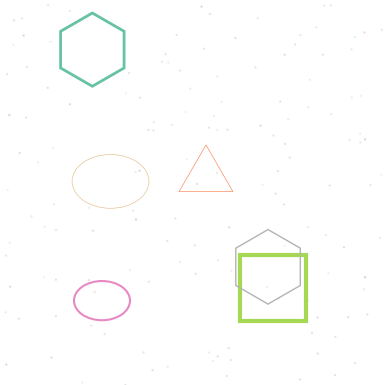[{"shape": "hexagon", "thickness": 2, "radius": 0.48, "center": [0.24, 0.871]}, {"shape": "triangle", "thickness": 0.5, "radius": 0.4, "center": [0.535, 0.543]}, {"shape": "oval", "thickness": 1.5, "radius": 0.36, "center": [0.265, 0.219]}, {"shape": "square", "thickness": 3, "radius": 0.43, "center": [0.709, 0.252]}, {"shape": "oval", "thickness": 0.5, "radius": 0.5, "center": [0.287, 0.529]}, {"shape": "hexagon", "thickness": 1, "radius": 0.48, "center": [0.696, 0.307]}]